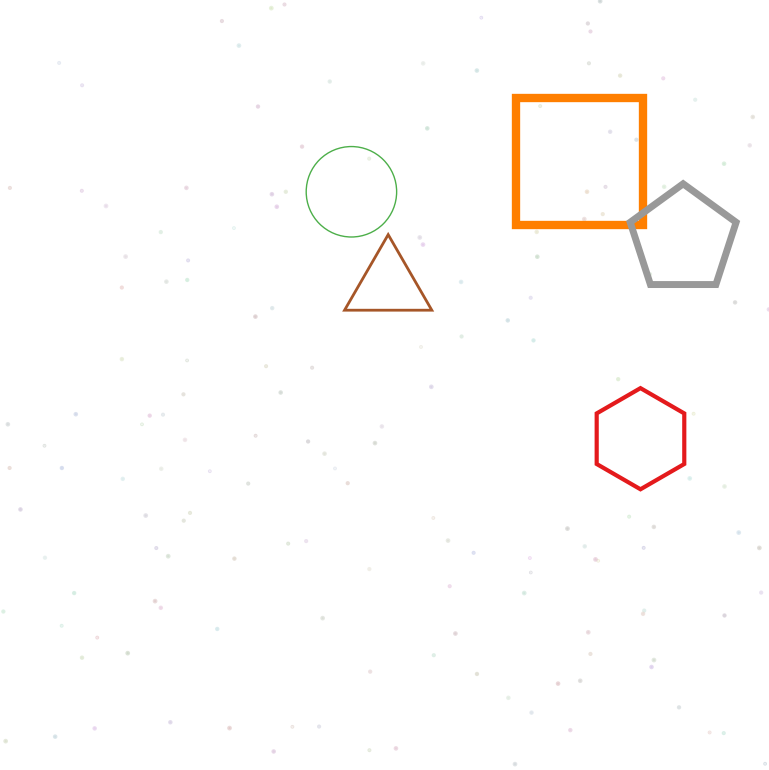[{"shape": "hexagon", "thickness": 1.5, "radius": 0.33, "center": [0.832, 0.43]}, {"shape": "circle", "thickness": 0.5, "radius": 0.29, "center": [0.456, 0.751]}, {"shape": "square", "thickness": 3, "radius": 0.41, "center": [0.753, 0.79]}, {"shape": "triangle", "thickness": 1, "radius": 0.33, "center": [0.504, 0.63]}, {"shape": "pentagon", "thickness": 2.5, "radius": 0.36, "center": [0.887, 0.689]}]